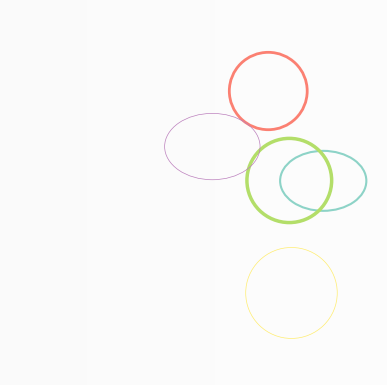[{"shape": "oval", "thickness": 1.5, "radius": 0.56, "center": [0.834, 0.53]}, {"shape": "circle", "thickness": 2, "radius": 0.5, "center": [0.692, 0.764]}, {"shape": "circle", "thickness": 2.5, "radius": 0.55, "center": [0.747, 0.531]}, {"shape": "oval", "thickness": 0.5, "radius": 0.62, "center": [0.548, 0.619]}, {"shape": "circle", "thickness": 0.5, "radius": 0.59, "center": [0.752, 0.239]}]